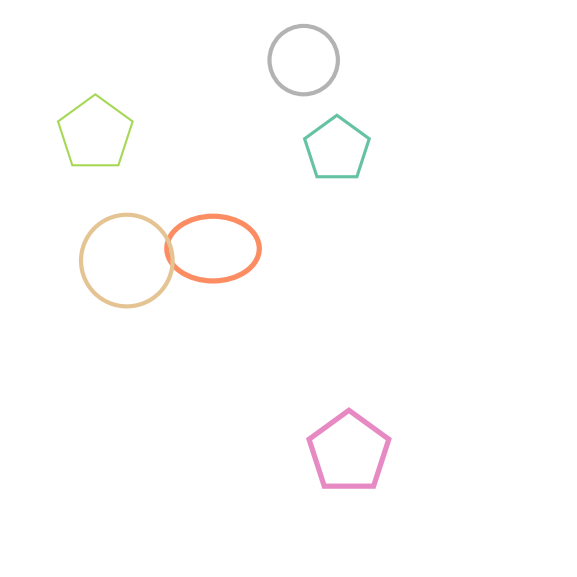[{"shape": "pentagon", "thickness": 1.5, "radius": 0.29, "center": [0.583, 0.741]}, {"shape": "oval", "thickness": 2.5, "radius": 0.4, "center": [0.369, 0.569]}, {"shape": "pentagon", "thickness": 2.5, "radius": 0.36, "center": [0.604, 0.216]}, {"shape": "pentagon", "thickness": 1, "radius": 0.34, "center": [0.165, 0.768]}, {"shape": "circle", "thickness": 2, "radius": 0.4, "center": [0.22, 0.548]}, {"shape": "circle", "thickness": 2, "radius": 0.3, "center": [0.526, 0.895]}]